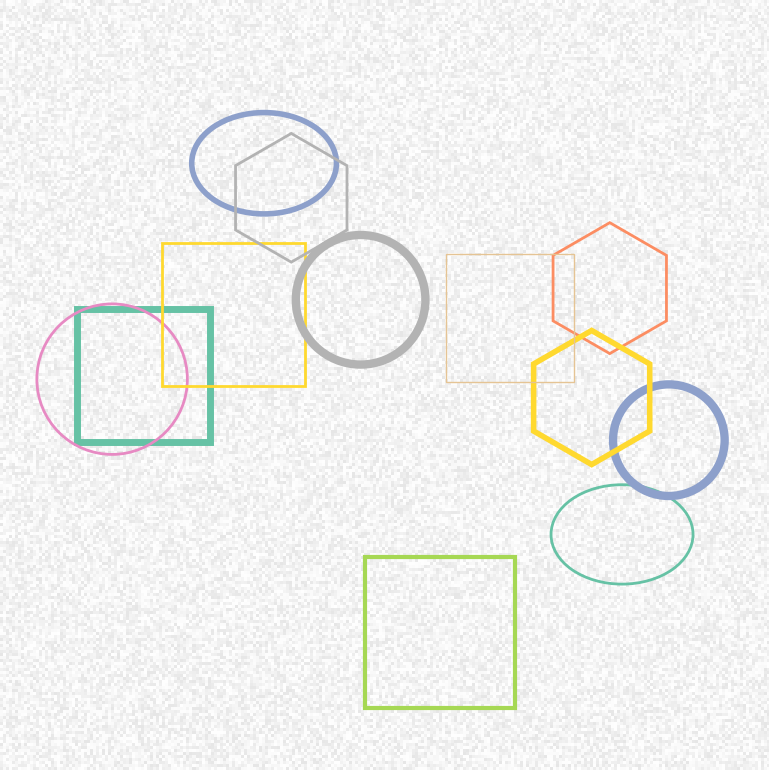[{"shape": "oval", "thickness": 1, "radius": 0.46, "center": [0.808, 0.306]}, {"shape": "square", "thickness": 2.5, "radius": 0.43, "center": [0.186, 0.512]}, {"shape": "hexagon", "thickness": 1, "radius": 0.43, "center": [0.792, 0.626]}, {"shape": "oval", "thickness": 2, "radius": 0.47, "center": [0.343, 0.788]}, {"shape": "circle", "thickness": 3, "radius": 0.36, "center": [0.869, 0.428]}, {"shape": "circle", "thickness": 1, "radius": 0.49, "center": [0.146, 0.508]}, {"shape": "square", "thickness": 1.5, "radius": 0.49, "center": [0.571, 0.179]}, {"shape": "square", "thickness": 1, "radius": 0.46, "center": [0.304, 0.592]}, {"shape": "hexagon", "thickness": 2, "radius": 0.44, "center": [0.768, 0.484]}, {"shape": "square", "thickness": 0.5, "radius": 0.42, "center": [0.662, 0.587]}, {"shape": "hexagon", "thickness": 1, "radius": 0.42, "center": [0.378, 0.743]}, {"shape": "circle", "thickness": 3, "radius": 0.42, "center": [0.468, 0.611]}]